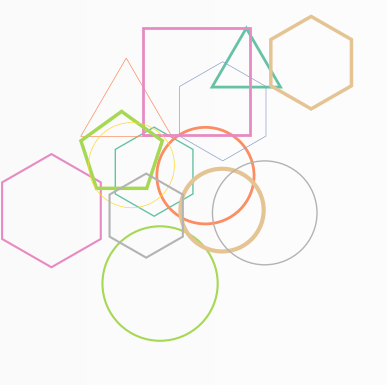[{"shape": "triangle", "thickness": 2, "radius": 0.51, "center": [0.636, 0.825]}, {"shape": "hexagon", "thickness": 1, "radius": 0.58, "center": [0.398, 0.554]}, {"shape": "circle", "thickness": 2, "radius": 0.63, "center": [0.53, 0.544]}, {"shape": "triangle", "thickness": 0.5, "radius": 0.68, "center": [0.326, 0.714]}, {"shape": "hexagon", "thickness": 0.5, "radius": 0.64, "center": [0.575, 0.711]}, {"shape": "hexagon", "thickness": 1.5, "radius": 0.74, "center": [0.133, 0.453]}, {"shape": "square", "thickness": 2, "radius": 0.69, "center": [0.507, 0.789]}, {"shape": "circle", "thickness": 1.5, "radius": 0.74, "center": [0.413, 0.264]}, {"shape": "pentagon", "thickness": 2.5, "radius": 0.55, "center": [0.314, 0.6]}, {"shape": "circle", "thickness": 0.5, "radius": 0.55, "center": [0.34, 0.571]}, {"shape": "hexagon", "thickness": 2.5, "radius": 0.6, "center": [0.803, 0.837]}, {"shape": "circle", "thickness": 3, "radius": 0.54, "center": [0.573, 0.454]}, {"shape": "circle", "thickness": 1, "radius": 0.67, "center": [0.683, 0.447]}, {"shape": "hexagon", "thickness": 1.5, "radius": 0.55, "center": [0.377, 0.44]}]